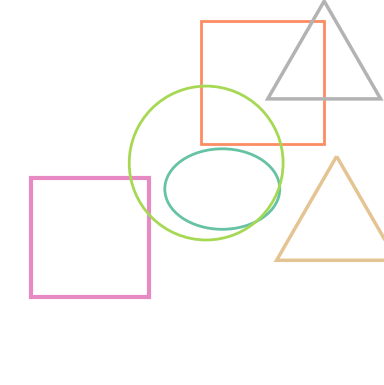[{"shape": "oval", "thickness": 2, "radius": 0.75, "center": [0.577, 0.509]}, {"shape": "square", "thickness": 2, "radius": 0.8, "center": [0.681, 0.786]}, {"shape": "square", "thickness": 3, "radius": 0.77, "center": [0.233, 0.383]}, {"shape": "circle", "thickness": 2, "radius": 1.0, "center": [0.535, 0.576]}, {"shape": "triangle", "thickness": 2.5, "radius": 0.9, "center": [0.874, 0.414]}, {"shape": "triangle", "thickness": 2.5, "radius": 0.85, "center": [0.842, 0.828]}]